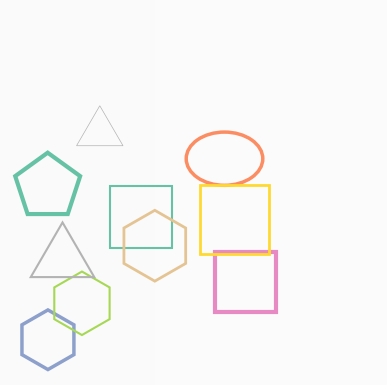[{"shape": "square", "thickness": 1.5, "radius": 0.4, "center": [0.363, 0.437]}, {"shape": "pentagon", "thickness": 3, "radius": 0.44, "center": [0.123, 0.515]}, {"shape": "oval", "thickness": 2.5, "radius": 0.49, "center": [0.579, 0.588]}, {"shape": "hexagon", "thickness": 2.5, "radius": 0.39, "center": [0.124, 0.118]}, {"shape": "square", "thickness": 3, "radius": 0.39, "center": [0.634, 0.268]}, {"shape": "hexagon", "thickness": 1.5, "radius": 0.41, "center": [0.211, 0.212]}, {"shape": "square", "thickness": 2, "radius": 0.45, "center": [0.605, 0.431]}, {"shape": "hexagon", "thickness": 2, "radius": 0.46, "center": [0.399, 0.362]}, {"shape": "triangle", "thickness": 0.5, "radius": 0.35, "center": [0.257, 0.656]}, {"shape": "triangle", "thickness": 1.5, "radius": 0.47, "center": [0.161, 0.328]}]